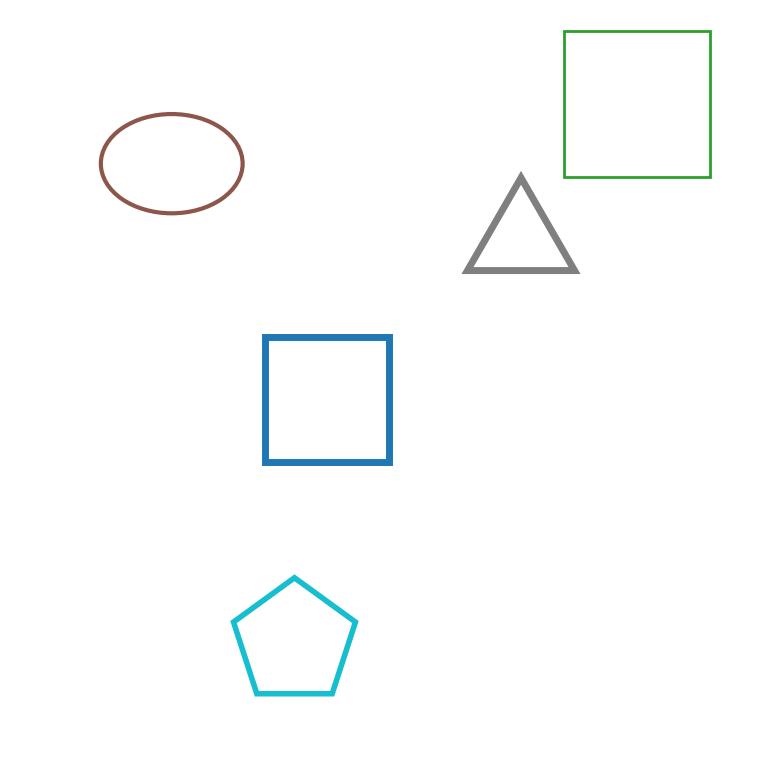[{"shape": "square", "thickness": 2.5, "radius": 0.41, "center": [0.425, 0.482]}, {"shape": "square", "thickness": 1, "radius": 0.47, "center": [0.827, 0.864]}, {"shape": "oval", "thickness": 1.5, "radius": 0.46, "center": [0.223, 0.787]}, {"shape": "triangle", "thickness": 2.5, "radius": 0.4, "center": [0.677, 0.689]}, {"shape": "pentagon", "thickness": 2, "radius": 0.42, "center": [0.382, 0.166]}]